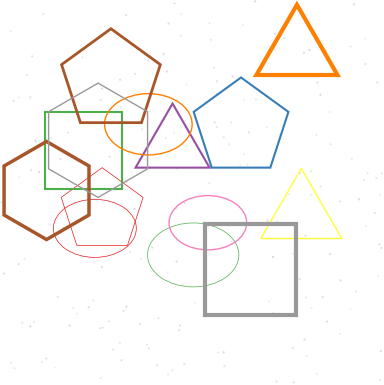[{"shape": "oval", "thickness": 0.5, "radius": 0.54, "center": [0.246, 0.407]}, {"shape": "pentagon", "thickness": 0.5, "radius": 0.56, "center": [0.265, 0.453]}, {"shape": "pentagon", "thickness": 1.5, "radius": 0.65, "center": [0.626, 0.669]}, {"shape": "oval", "thickness": 0.5, "radius": 0.59, "center": [0.502, 0.338]}, {"shape": "square", "thickness": 1.5, "radius": 0.5, "center": [0.218, 0.609]}, {"shape": "triangle", "thickness": 1.5, "radius": 0.55, "center": [0.448, 0.62]}, {"shape": "oval", "thickness": 1, "radius": 0.57, "center": [0.385, 0.677]}, {"shape": "triangle", "thickness": 3, "radius": 0.61, "center": [0.771, 0.866]}, {"shape": "triangle", "thickness": 1, "radius": 0.61, "center": [0.783, 0.441]}, {"shape": "pentagon", "thickness": 2, "radius": 0.67, "center": [0.288, 0.791]}, {"shape": "hexagon", "thickness": 2.5, "radius": 0.64, "center": [0.121, 0.505]}, {"shape": "oval", "thickness": 1, "radius": 0.5, "center": [0.54, 0.421]}, {"shape": "hexagon", "thickness": 1, "radius": 0.74, "center": [0.255, 0.636]}, {"shape": "square", "thickness": 3, "radius": 0.59, "center": [0.651, 0.301]}]